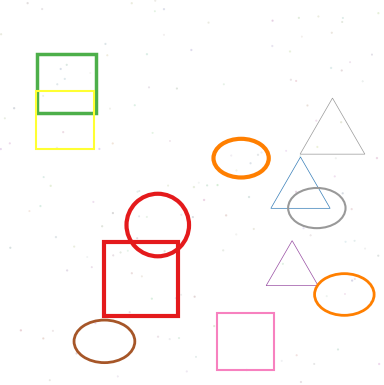[{"shape": "circle", "thickness": 3, "radius": 0.41, "center": [0.41, 0.416]}, {"shape": "square", "thickness": 3, "radius": 0.48, "center": [0.366, 0.275]}, {"shape": "triangle", "thickness": 0.5, "radius": 0.44, "center": [0.78, 0.503]}, {"shape": "square", "thickness": 2.5, "radius": 0.38, "center": [0.172, 0.784]}, {"shape": "triangle", "thickness": 0.5, "radius": 0.39, "center": [0.759, 0.297]}, {"shape": "oval", "thickness": 2, "radius": 0.39, "center": [0.894, 0.235]}, {"shape": "oval", "thickness": 3, "radius": 0.36, "center": [0.626, 0.589]}, {"shape": "square", "thickness": 1.5, "radius": 0.38, "center": [0.169, 0.688]}, {"shape": "oval", "thickness": 2, "radius": 0.39, "center": [0.271, 0.113]}, {"shape": "square", "thickness": 1.5, "radius": 0.37, "center": [0.638, 0.112]}, {"shape": "triangle", "thickness": 0.5, "radius": 0.49, "center": [0.864, 0.648]}, {"shape": "oval", "thickness": 1.5, "radius": 0.37, "center": [0.823, 0.46]}]